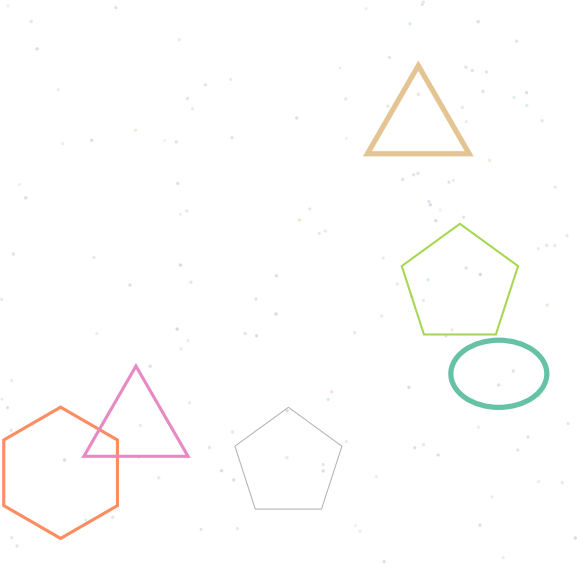[{"shape": "oval", "thickness": 2.5, "radius": 0.42, "center": [0.864, 0.352]}, {"shape": "hexagon", "thickness": 1.5, "radius": 0.57, "center": [0.105, 0.18]}, {"shape": "triangle", "thickness": 1.5, "radius": 0.52, "center": [0.235, 0.261]}, {"shape": "pentagon", "thickness": 1, "radius": 0.53, "center": [0.796, 0.506]}, {"shape": "triangle", "thickness": 2.5, "radius": 0.51, "center": [0.724, 0.784]}, {"shape": "pentagon", "thickness": 0.5, "radius": 0.49, "center": [0.499, 0.196]}]